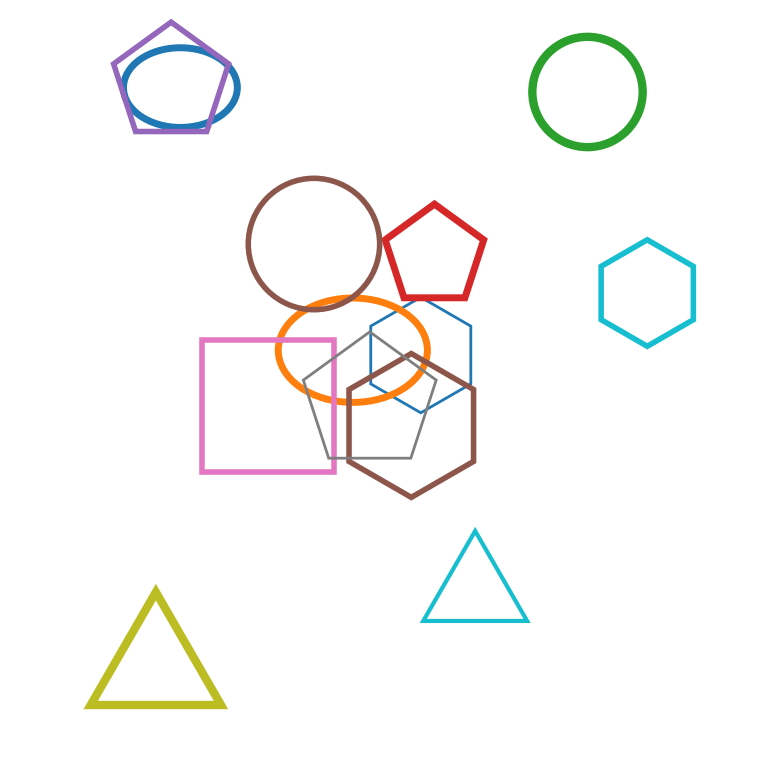[{"shape": "hexagon", "thickness": 1, "radius": 0.38, "center": [0.546, 0.539]}, {"shape": "oval", "thickness": 2.5, "radius": 0.37, "center": [0.234, 0.886]}, {"shape": "oval", "thickness": 2.5, "radius": 0.48, "center": [0.458, 0.545]}, {"shape": "circle", "thickness": 3, "radius": 0.36, "center": [0.763, 0.881]}, {"shape": "pentagon", "thickness": 2.5, "radius": 0.34, "center": [0.564, 0.668]}, {"shape": "pentagon", "thickness": 2, "radius": 0.39, "center": [0.222, 0.893]}, {"shape": "circle", "thickness": 2, "radius": 0.43, "center": [0.408, 0.683]}, {"shape": "hexagon", "thickness": 2, "radius": 0.47, "center": [0.534, 0.447]}, {"shape": "square", "thickness": 2, "radius": 0.43, "center": [0.348, 0.472]}, {"shape": "pentagon", "thickness": 1, "radius": 0.45, "center": [0.48, 0.478]}, {"shape": "triangle", "thickness": 3, "radius": 0.49, "center": [0.202, 0.133]}, {"shape": "triangle", "thickness": 1.5, "radius": 0.39, "center": [0.617, 0.233]}, {"shape": "hexagon", "thickness": 2, "radius": 0.35, "center": [0.841, 0.619]}]